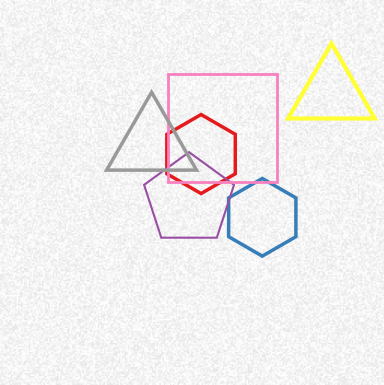[{"shape": "hexagon", "thickness": 2.5, "radius": 0.51, "center": [0.522, 0.6]}, {"shape": "hexagon", "thickness": 2.5, "radius": 0.5, "center": [0.681, 0.436]}, {"shape": "pentagon", "thickness": 1.5, "radius": 0.61, "center": [0.491, 0.482]}, {"shape": "triangle", "thickness": 3, "radius": 0.65, "center": [0.861, 0.757]}, {"shape": "square", "thickness": 2, "radius": 0.7, "center": [0.578, 0.667]}, {"shape": "triangle", "thickness": 2.5, "radius": 0.67, "center": [0.394, 0.626]}]